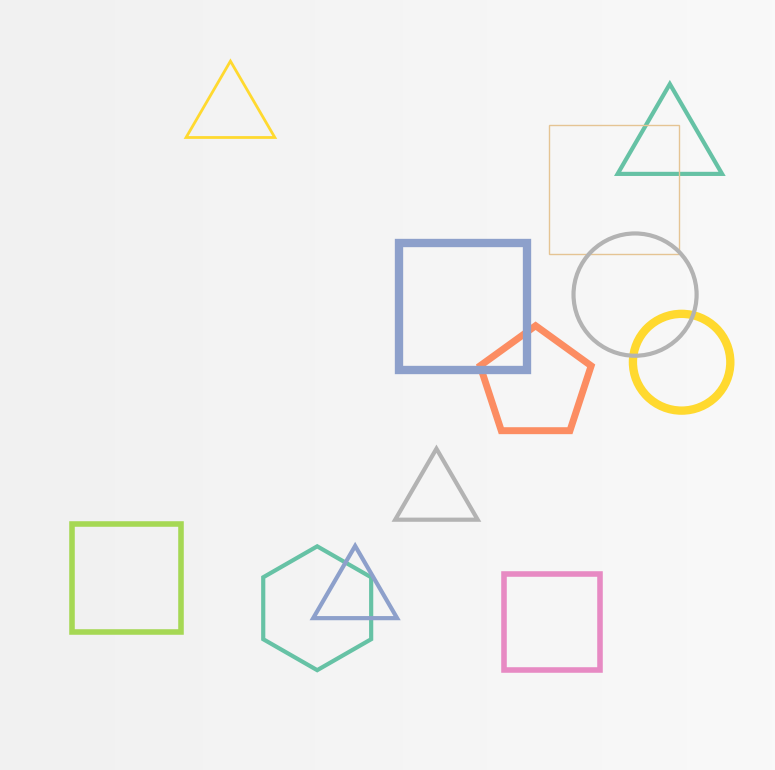[{"shape": "triangle", "thickness": 1.5, "radius": 0.39, "center": [0.864, 0.813]}, {"shape": "hexagon", "thickness": 1.5, "radius": 0.4, "center": [0.409, 0.21]}, {"shape": "pentagon", "thickness": 2.5, "radius": 0.38, "center": [0.691, 0.502]}, {"shape": "square", "thickness": 3, "radius": 0.41, "center": [0.598, 0.602]}, {"shape": "triangle", "thickness": 1.5, "radius": 0.31, "center": [0.458, 0.228]}, {"shape": "square", "thickness": 2, "radius": 0.31, "center": [0.712, 0.193]}, {"shape": "square", "thickness": 2, "radius": 0.35, "center": [0.163, 0.249]}, {"shape": "circle", "thickness": 3, "radius": 0.31, "center": [0.88, 0.53]}, {"shape": "triangle", "thickness": 1, "radius": 0.33, "center": [0.297, 0.854]}, {"shape": "square", "thickness": 0.5, "radius": 0.42, "center": [0.792, 0.754]}, {"shape": "circle", "thickness": 1.5, "radius": 0.4, "center": [0.819, 0.617]}, {"shape": "triangle", "thickness": 1.5, "radius": 0.31, "center": [0.563, 0.356]}]